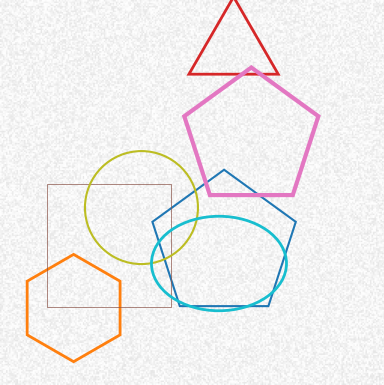[{"shape": "pentagon", "thickness": 1.5, "radius": 0.98, "center": [0.582, 0.363]}, {"shape": "hexagon", "thickness": 2, "radius": 0.7, "center": [0.191, 0.2]}, {"shape": "triangle", "thickness": 2, "radius": 0.67, "center": [0.607, 0.874]}, {"shape": "square", "thickness": 0.5, "radius": 0.8, "center": [0.283, 0.363]}, {"shape": "pentagon", "thickness": 3, "radius": 0.92, "center": [0.653, 0.641]}, {"shape": "circle", "thickness": 1.5, "radius": 0.73, "center": [0.367, 0.461]}, {"shape": "oval", "thickness": 2, "radius": 0.88, "center": [0.569, 0.316]}]